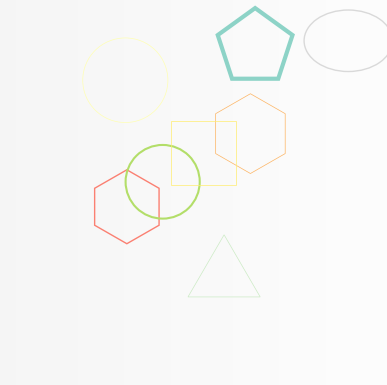[{"shape": "pentagon", "thickness": 3, "radius": 0.51, "center": [0.658, 0.878]}, {"shape": "circle", "thickness": 0.5, "radius": 0.55, "center": [0.323, 0.792]}, {"shape": "hexagon", "thickness": 1, "radius": 0.48, "center": [0.327, 0.463]}, {"shape": "hexagon", "thickness": 0.5, "radius": 0.52, "center": [0.646, 0.653]}, {"shape": "circle", "thickness": 1.5, "radius": 0.48, "center": [0.42, 0.528]}, {"shape": "oval", "thickness": 1, "radius": 0.57, "center": [0.899, 0.894]}, {"shape": "triangle", "thickness": 0.5, "radius": 0.54, "center": [0.578, 0.283]}, {"shape": "square", "thickness": 0.5, "radius": 0.42, "center": [0.526, 0.602]}]